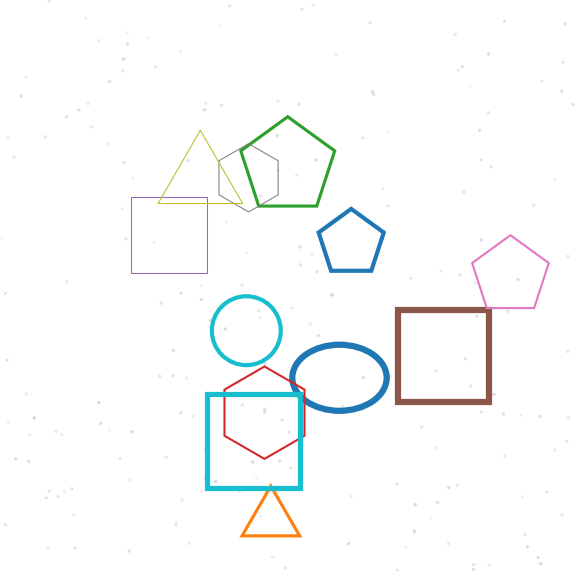[{"shape": "pentagon", "thickness": 2, "radius": 0.3, "center": [0.608, 0.578]}, {"shape": "oval", "thickness": 3, "radius": 0.41, "center": [0.588, 0.345]}, {"shape": "triangle", "thickness": 1.5, "radius": 0.29, "center": [0.469, 0.1]}, {"shape": "pentagon", "thickness": 1.5, "radius": 0.43, "center": [0.498, 0.711]}, {"shape": "hexagon", "thickness": 1, "radius": 0.4, "center": [0.458, 0.285]}, {"shape": "square", "thickness": 0.5, "radius": 0.33, "center": [0.293, 0.592]}, {"shape": "square", "thickness": 3, "radius": 0.39, "center": [0.768, 0.383]}, {"shape": "pentagon", "thickness": 1, "radius": 0.35, "center": [0.884, 0.522]}, {"shape": "hexagon", "thickness": 0.5, "radius": 0.3, "center": [0.43, 0.691]}, {"shape": "triangle", "thickness": 0.5, "radius": 0.42, "center": [0.347, 0.689]}, {"shape": "square", "thickness": 2.5, "radius": 0.4, "center": [0.439, 0.235]}, {"shape": "circle", "thickness": 2, "radius": 0.3, "center": [0.427, 0.427]}]